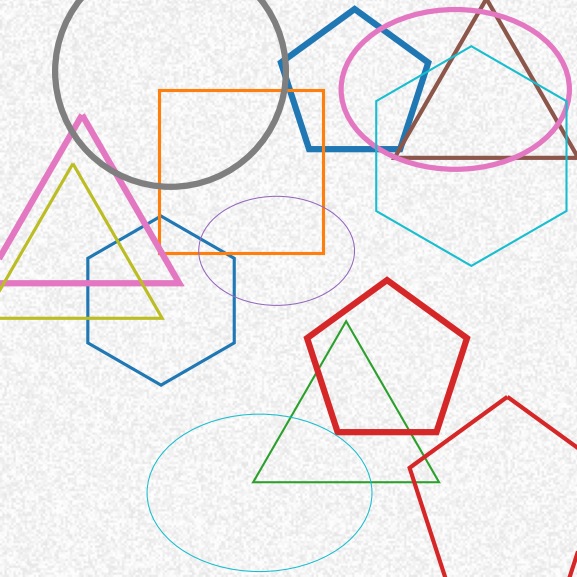[{"shape": "hexagon", "thickness": 1.5, "radius": 0.73, "center": [0.279, 0.479]}, {"shape": "pentagon", "thickness": 3, "radius": 0.67, "center": [0.614, 0.849]}, {"shape": "square", "thickness": 1.5, "radius": 0.71, "center": [0.417, 0.702]}, {"shape": "triangle", "thickness": 1, "radius": 0.93, "center": [0.599, 0.257]}, {"shape": "pentagon", "thickness": 2, "radius": 0.89, "center": [0.879, 0.134]}, {"shape": "pentagon", "thickness": 3, "radius": 0.73, "center": [0.67, 0.369]}, {"shape": "oval", "thickness": 0.5, "radius": 0.67, "center": [0.479, 0.565]}, {"shape": "triangle", "thickness": 2, "radius": 0.92, "center": [0.842, 0.818]}, {"shape": "oval", "thickness": 2.5, "radius": 0.99, "center": [0.788, 0.844]}, {"shape": "triangle", "thickness": 3, "radius": 0.97, "center": [0.142, 0.606]}, {"shape": "circle", "thickness": 3, "radius": 1.0, "center": [0.295, 0.875]}, {"shape": "triangle", "thickness": 1.5, "radius": 0.89, "center": [0.126, 0.537]}, {"shape": "oval", "thickness": 0.5, "radius": 0.97, "center": [0.449, 0.146]}, {"shape": "hexagon", "thickness": 1, "radius": 0.95, "center": [0.816, 0.729]}]